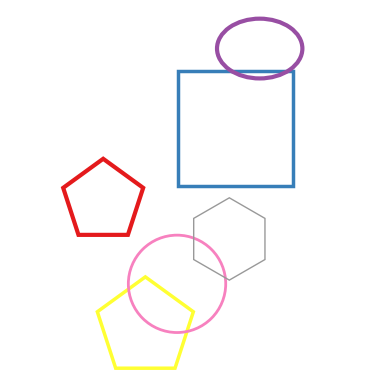[{"shape": "pentagon", "thickness": 3, "radius": 0.55, "center": [0.268, 0.478]}, {"shape": "square", "thickness": 2.5, "radius": 0.74, "center": [0.612, 0.666]}, {"shape": "oval", "thickness": 3, "radius": 0.55, "center": [0.675, 0.874]}, {"shape": "pentagon", "thickness": 2.5, "radius": 0.66, "center": [0.378, 0.15]}, {"shape": "circle", "thickness": 2, "radius": 0.63, "center": [0.46, 0.263]}, {"shape": "hexagon", "thickness": 1, "radius": 0.53, "center": [0.596, 0.379]}]